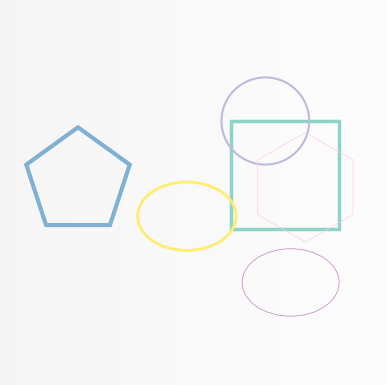[{"shape": "square", "thickness": 2.5, "radius": 0.7, "center": [0.736, 0.546]}, {"shape": "circle", "thickness": 1.5, "radius": 0.57, "center": [0.685, 0.686]}, {"shape": "pentagon", "thickness": 3, "radius": 0.7, "center": [0.201, 0.529]}, {"shape": "hexagon", "thickness": 0.5, "radius": 0.71, "center": [0.788, 0.514]}, {"shape": "oval", "thickness": 0.5, "radius": 0.63, "center": [0.75, 0.266]}, {"shape": "oval", "thickness": 2, "radius": 0.63, "center": [0.482, 0.438]}]